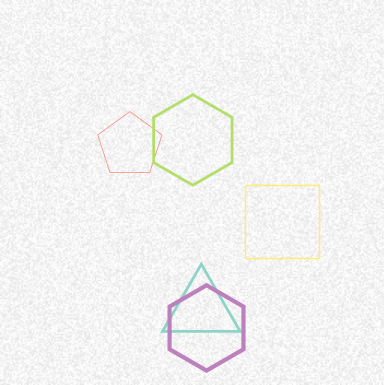[{"shape": "triangle", "thickness": 2, "radius": 0.58, "center": [0.523, 0.198]}, {"shape": "pentagon", "thickness": 0.5, "radius": 0.44, "center": [0.337, 0.623]}, {"shape": "hexagon", "thickness": 2, "radius": 0.59, "center": [0.501, 0.637]}, {"shape": "hexagon", "thickness": 3, "radius": 0.55, "center": [0.536, 0.148]}, {"shape": "square", "thickness": 1, "radius": 0.48, "center": [0.733, 0.424]}]